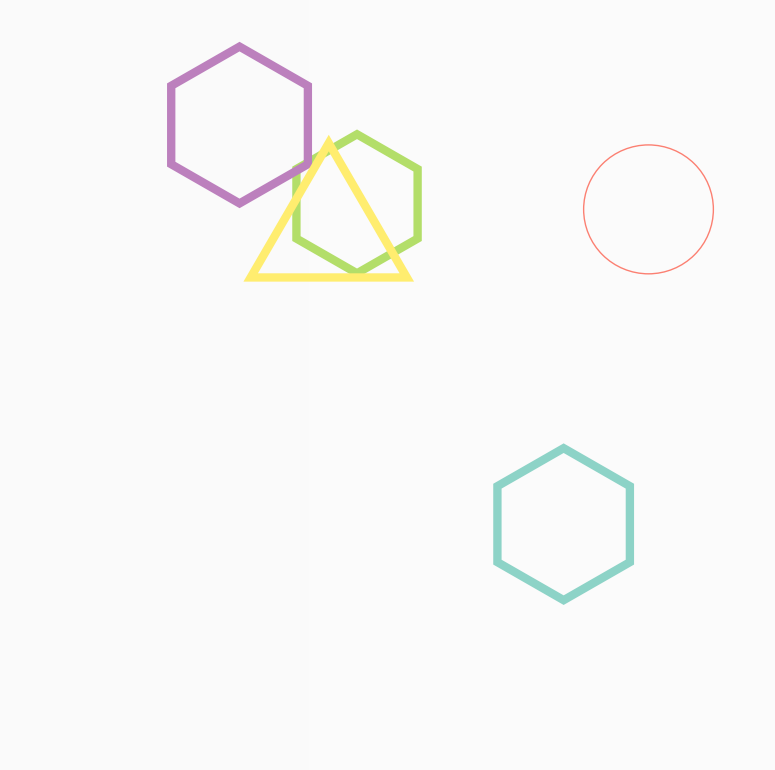[{"shape": "hexagon", "thickness": 3, "radius": 0.49, "center": [0.727, 0.319]}, {"shape": "circle", "thickness": 0.5, "radius": 0.42, "center": [0.837, 0.728]}, {"shape": "hexagon", "thickness": 3, "radius": 0.45, "center": [0.461, 0.735]}, {"shape": "hexagon", "thickness": 3, "radius": 0.51, "center": [0.309, 0.838]}, {"shape": "triangle", "thickness": 3, "radius": 0.58, "center": [0.424, 0.698]}]